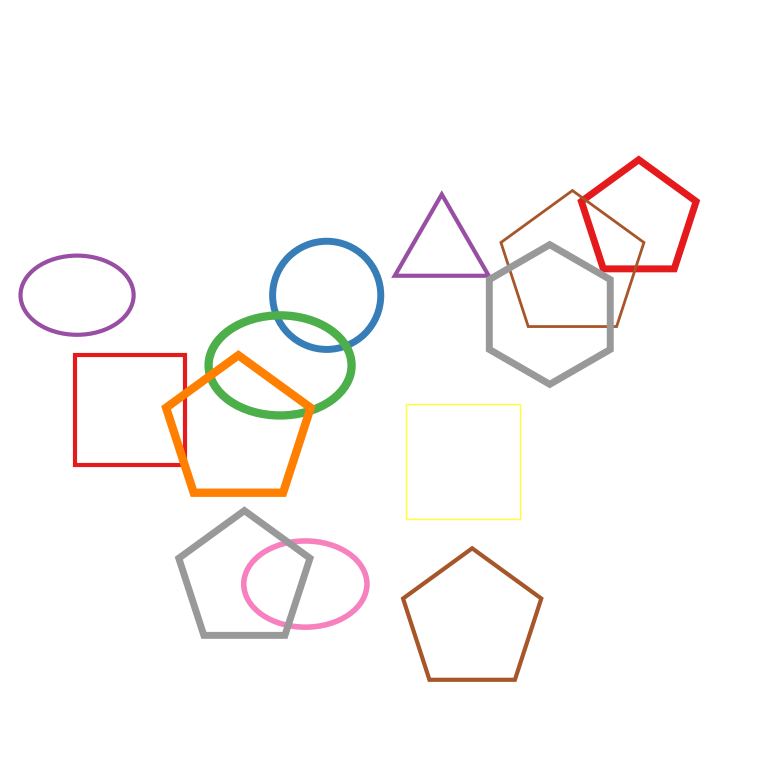[{"shape": "square", "thickness": 1.5, "radius": 0.36, "center": [0.169, 0.467]}, {"shape": "pentagon", "thickness": 2.5, "radius": 0.39, "center": [0.83, 0.714]}, {"shape": "circle", "thickness": 2.5, "radius": 0.35, "center": [0.424, 0.616]}, {"shape": "oval", "thickness": 3, "radius": 0.46, "center": [0.364, 0.525]}, {"shape": "triangle", "thickness": 1.5, "radius": 0.35, "center": [0.574, 0.677]}, {"shape": "oval", "thickness": 1.5, "radius": 0.37, "center": [0.1, 0.617]}, {"shape": "pentagon", "thickness": 3, "radius": 0.49, "center": [0.31, 0.44]}, {"shape": "square", "thickness": 0.5, "radius": 0.37, "center": [0.601, 0.401]}, {"shape": "pentagon", "thickness": 1, "radius": 0.49, "center": [0.743, 0.655]}, {"shape": "pentagon", "thickness": 1.5, "radius": 0.47, "center": [0.613, 0.194]}, {"shape": "oval", "thickness": 2, "radius": 0.4, "center": [0.397, 0.241]}, {"shape": "pentagon", "thickness": 2.5, "radius": 0.45, "center": [0.317, 0.247]}, {"shape": "hexagon", "thickness": 2.5, "radius": 0.45, "center": [0.714, 0.592]}]